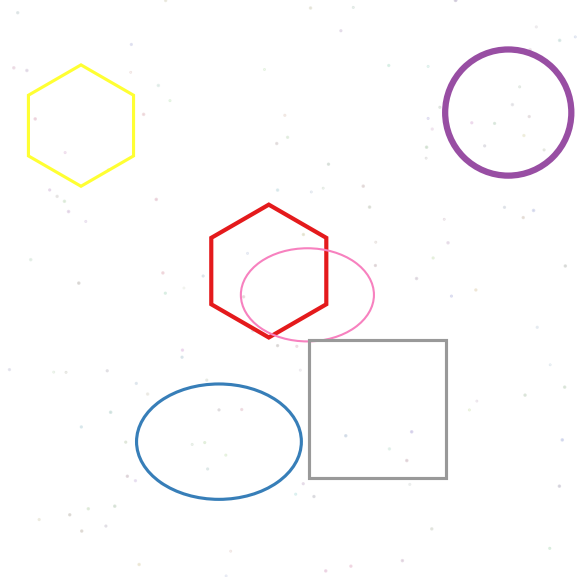[{"shape": "hexagon", "thickness": 2, "radius": 0.58, "center": [0.465, 0.53]}, {"shape": "oval", "thickness": 1.5, "radius": 0.71, "center": [0.379, 0.234]}, {"shape": "circle", "thickness": 3, "radius": 0.55, "center": [0.88, 0.804]}, {"shape": "hexagon", "thickness": 1.5, "radius": 0.53, "center": [0.14, 0.782]}, {"shape": "oval", "thickness": 1, "radius": 0.58, "center": [0.532, 0.489]}, {"shape": "square", "thickness": 1.5, "radius": 0.59, "center": [0.654, 0.291]}]